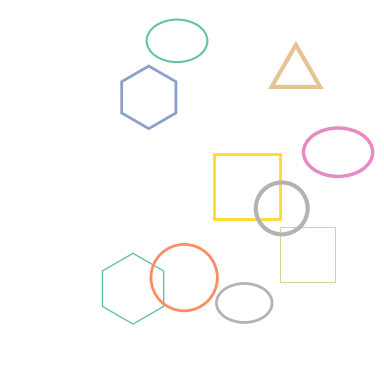[{"shape": "hexagon", "thickness": 1, "radius": 0.46, "center": [0.346, 0.25]}, {"shape": "oval", "thickness": 1.5, "radius": 0.39, "center": [0.46, 0.894]}, {"shape": "circle", "thickness": 2, "radius": 0.43, "center": [0.478, 0.279]}, {"shape": "hexagon", "thickness": 2, "radius": 0.41, "center": [0.386, 0.747]}, {"shape": "oval", "thickness": 2.5, "radius": 0.45, "center": [0.878, 0.605]}, {"shape": "square", "thickness": 0.5, "radius": 0.35, "center": [0.798, 0.339]}, {"shape": "square", "thickness": 2, "radius": 0.43, "center": [0.642, 0.516]}, {"shape": "triangle", "thickness": 3, "radius": 0.36, "center": [0.769, 0.811]}, {"shape": "circle", "thickness": 3, "radius": 0.34, "center": [0.732, 0.459]}, {"shape": "oval", "thickness": 2, "radius": 0.36, "center": [0.634, 0.213]}]